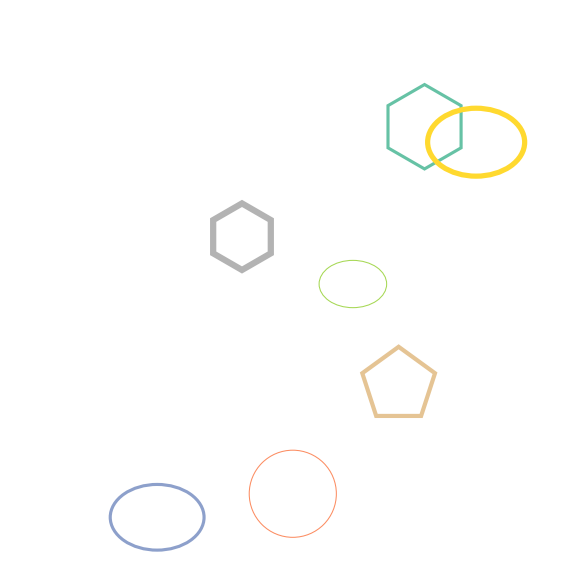[{"shape": "hexagon", "thickness": 1.5, "radius": 0.37, "center": [0.735, 0.78]}, {"shape": "circle", "thickness": 0.5, "radius": 0.38, "center": [0.507, 0.144]}, {"shape": "oval", "thickness": 1.5, "radius": 0.41, "center": [0.272, 0.103]}, {"shape": "oval", "thickness": 0.5, "radius": 0.29, "center": [0.611, 0.507]}, {"shape": "oval", "thickness": 2.5, "radius": 0.42, "center": [0.824, 0.753]}, {"shape": "pentagon", "thickness": 2, "radius": 0.33, "center": [0.69, 0.332]}, {"shape": "hexagon", "thickness": 3, "radius": 0.29, "center": [0.419, 0.589]}]